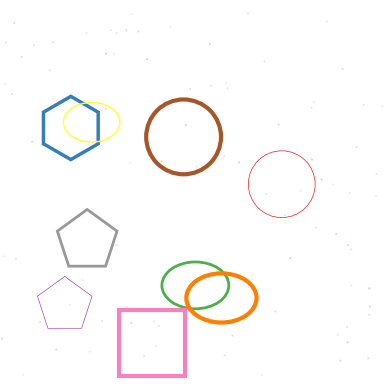[{"shape": "circle", "thickness": 0.5, "radius": 0.43, "center": [0.732, 0.522]}, {"shape": "hexagon", "thickness": 2.5, "radius": 0.41, "center": [0.184, 0.668]}, {"shape": "oval", "thickness": 2, "radius": 0.43, "center": [0.507, 0.259]}, {"shape": "pentagon", "thickness": 0.5, "radius": 0.37, "center": [0.168, 0.208]}, {"shape": "oval", "thickness": 3, "radius": 0.46, "center": [0.575, 0.226]}, {"shape": "oval", "thickness": 1, "radius": 0.37, "center": [0.238, 0.682]}, {"shape": "circle", "thickness": 3, "radius": 0.49, "center": [0.477, 0.644]}, {"shape": "square", "thickness": 3, "radius": 0.43, "center": [0.395, 0.11]}, {"shape": "pentagon", "thickness": 2, "radius": 0.41, "center": [0.226, 0.374]}]